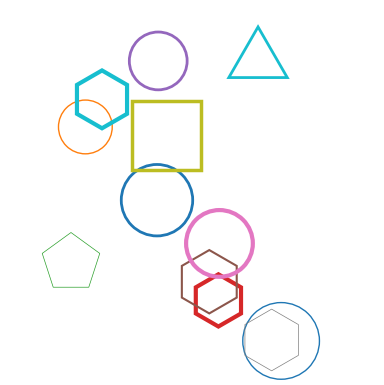[{"shape": "circle", "thickness": 2, "radius": 0.46, "center": [0.408, 0.48]}, {"shape": "circle", "thickness": 1, "radius": 0.5, "center": [0.73, 0.115]}, {"shape": "circle", "thickness": 1, "radius": 0.35, "center": [0.222, 0.67]}, {"shape": "pentagon", "thickness": 0.5, "radius": 0.39, "center": [0.184, 0.318]}, {"shape": "hexagon", "thickness": 3, "radius": 0.34, "center": [0.567, 0.22]}, {"shape": "circle", "thickness": 2, "radius": 0.38, "center": [0.411, 0.842]}, {"shape": "hexagon", "thickness": 1.5, "radius": 0.41, "center": [0.544, 0.268]}, {"shape": "circle", "thickness": 3, "radius": 0.43, "center": [0.57, 0.368]}, {"shape": "hexagon", "thickness": 0.5, "radius": 0.4, "center": [0.706, 0.117]}, {"shape": "square", "thickness": 2.5, "radius": 0.45, "center": [0.432, 0.648]}, {"shape": "triangle", "thickness": 2, "radius": 0.44, "center": [0.67, 0.842]}, {"shape": "hexagon", "thickness": 3, "radius": 0.38, "center": [0.265, 0.742]}]